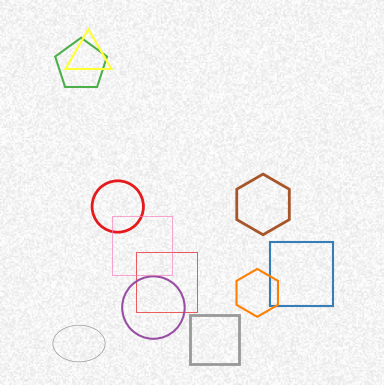[{"shape": "square", "thickness": 0.5, "radius": 0.39, "center": [0.432, 0.267]}, {"shape": "circle", "thickness": 2, "radius": 0.33, "center": [0.306, 0.464]}, {"shape": "square", "thickness": 1.5, "radius": 0.41, "center": [0.783, 0.288]}, {"shape": "pentagon", "thickness": 1.5, "radius": 0.35, "center": [0.211, 0.831]}, {"shape": "circle", "thickness": 1.5, "radius": 0.41, "center": [0.399, 0.201]}, {"shape": "hexagon", "thickness": 1.5, "radius": 0.31, "center": [0.668, 0.239]}, {"shape": "triangle", "thickness": 1.5, "radius": 0.34, "center": [0.23, 0.855]}, {"shape": "hexagon", "thickness": 2, "radius": 0.39, "center": [0.683, 0.469]}, {"shape": "square", "thickness": 0.5, "radius": 0.39, "center": [0.368, 0.363]}, {"shape": "oval", "thickness": 0.5, "radius": 0.34, "center": [0.205, 0.108]}, {"shape": "square", "thickness": 2, "radius": 0.32, "center": [0.558, 0.119]}]